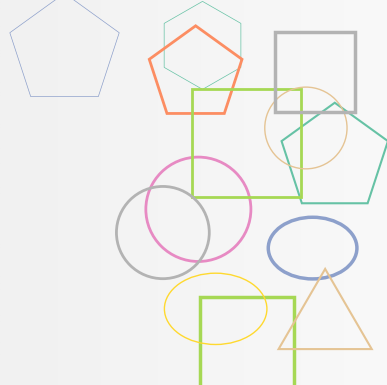[{"shape": "hexagon", "thickness": 0.5, "radius": 0.57, "center": [0.523, 0.882]}, {"shape": "pentagon", "thickness": 1.5, "radius": 0.72, "center": [0.864, 0.589]}, {"shape": "pentagon", "thickness": 2, "radius": 0.63, "center": [0.505, 0.807]}, {"shape": "oval", "thickness": 2.5, "radius": 0.57, "center": [0.807, 0.356]}, {"shape": "pentagon", "thickness": 0.5, "radius": 0.74, "center": [0.167, 0.869]}, {"shape": "circle", "thickness": 2, "radius": 0.68, "center": [0.512, 0.456]}, {"shape": "square", "thickness": 2.5, "radius": 0.6, "center": [0.638, 0.108]}, {"shape": "square", "thickness": 2, "radius": 0.71, "center": [0.637, 0.629]}, {"shape": "oval", "thickness": 1, "radius": 0.66, "center": [0.557, 0.198]}, {"shape": "circle", "thickness": 1, "radius": 0.53, "center": [0.789, 0.668]}, {"shape": "triangle", "thickness": 1.5, "radius": 0.69, "center": [0.839, 0.163]}, {"shape": "circle", "thickness": 2, "radius": 0.6, "center": [0.42, 0.396]}, {"shape": "square", "thickness": 2.5, "radius": 0.52, "center": [0.813, 0.813]}]